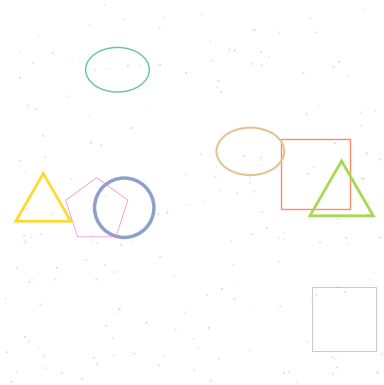[{"shape": "oval", "thickness": 1, "radius": 0.41, "center": [0.305, 0.819]}, {"shape": "square", "thickness": 1, "radius": 0.45, "center": [0.82, 0.548]}, {"shape": "circle", "thickness": 2.5, "radius": 0.39, "center": [0.323, 0.46]}, {"shape": "pentagon", "thickness": 0.5, "radius": 0.42, "center": [0.251, 0.454]}, {"shape": "triangle", "thickness": 2, "radius": 0.47, "center": [0.887, 0.487]}, {"shape": "triangle", "thickness": 2, "radius": 0.41, "center": [0.112, 0.467]}, {"shape": "oval", "thickness": 1.5, "radius": 0.44, "center": [0.65, 0.607]}, {"shape": "square", "thickness": 0.5, "radius": 0.41, "center": [0.894, 0.172]}]